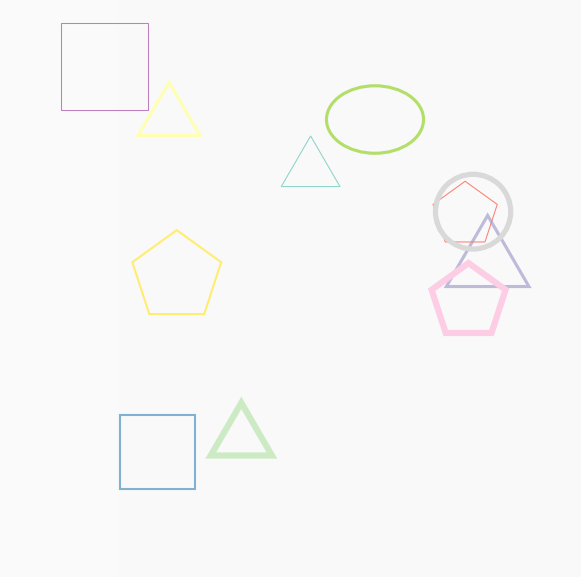[{"shape": "triangle", "thickness": 0.5, "radius": 0.29, "center": [0.534, 0.705]}, {"shape": "triangle", "thickness": 1.5, "radius": 0.31, "center": [0.291, 0.795]}, {"shape": "triangle", "thickness": 1.5, "radius": 0.41, "center": [0.839, 0.544]}, {"shape": "pentagon", "thickness": 0.5, "radius": 0.29, "center": [0.8, 0.627]}, {"shape": "square", "thickness": 1, "radius": 0.32, "center": [0.271, 0.217]}, {"shape": "oval", "thickness": 1.5, "radius": 0.42, "center": [0.645, 0.792]}, {"shape": "pentagon", "thickness": 3, "radius": 0.33, "center": [0.806, 0.477]}, {"shape": "circle", "thickness": 2.5, "radius": 0.32, "center": [0.814, 0.633]}, {"shape": "square", "thickness": 0.5, "radius": 0.37, "center": [0.18, 0.884]}, {"shape": "triangle", "thickness": 3, "radius": 0.3, "center": [0.415, 0.241]}, {"shape": "pentagon", "thickness": 1, "radius": 0.4, "center": [0.304, 0.52]}]